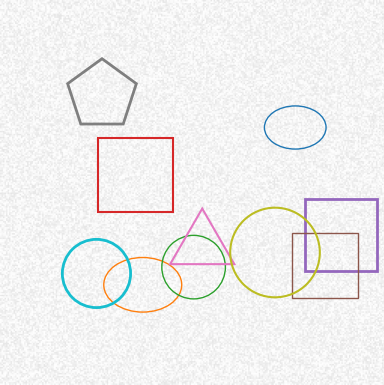[{"shape": "oval", "thickness": 1, "radius": 0.4, "center": [0.767, 0.669]}, {"shape": "oval", "thickness": 1, "radius": 0.51, "center": [0.371, 0.26]}, {"shape": "circle", "thickness": 1, "radius": 0.41, "center": [0.503, 0.306]}, {"shape": "square", "thickness": 1.5, "radius": 0.48, "center": [0.352, 0.545]}, {"shape": "square", "thickness": 2, "radius": 0.47, "center": [0.886, 0.39]}, {"shape": "square", "thickness": 1, "radius": 0.42, "center": [0.844, 0.311]}, {"shape": "triangle", "thickness": 1.5, "radius": 0.48, "center": [0.525, 0.362]}, {"shape": "pentagon", "thickness": 2, "radius": 0.47, "center": [0.265, 0.754]}, {"shape": "circle", "thickness": 1.5, "radius": 0.58, "center": [0.714, 0.344]}, {"shape": "circle", "thickness": 2, "radius": 0.44, "center": [0.251, 0.29]}]